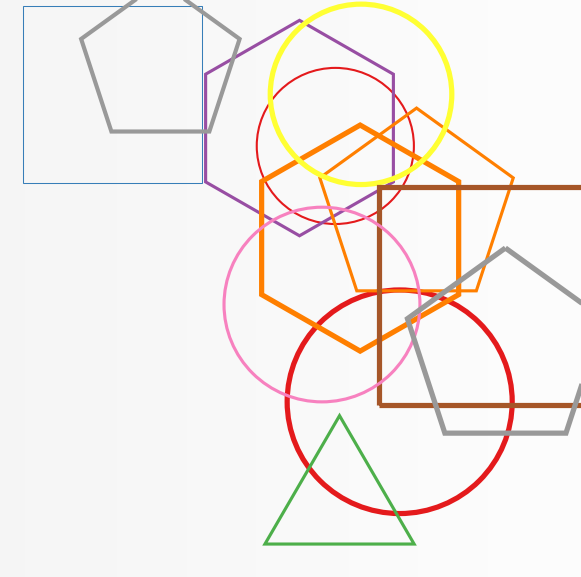[{"shape": "circle", "thickness": 2.5, "radius": 0.97, "center": [0.688, 0.303]}, {"shape": "circle", "thickness": 1, "radius": 0.68, "center": [0.577, 0.746]}, {"shape": "square", "thickness": 0.5, "radius": 0.77, "center": [0.194, 0.836]}, {"shape": "triangle", "thickness": 1.5, "radius": 0.74, "center": [0.584, 0.131]}, {"shape": "hexagon", "thickness": 1.5, "radius": 0.93, "center": [0.515, 0.777]}, {"shape": "hexagon", "thickness": 2.5, "radius": 0.98, "center": [0.62, 0.587]}, {"shape": "pentagon", "thickness": 1.5, "radius": 0.87, "center": [0.717, 0.637]}, {"shape": "circle", "thickness": 2.5, "radius": 0.78, "center": [0.621, 0.836]}, {"shape": "square", "thickness": 2.5, "radius": 0.94, "center": [0.84, 0.487]}, {"shape": "circle", "thickness": 1.5, "radius": 0.84, "center": [0.554, 0.472]}, {"shape": "pentagon", "thickness": 2.5, "radius": 0.89, "center": [0.87, 0.392]}, {"shape": "pentagon", "thickness": 2, "radius": 0.72, "center": [0.276, 0.887]}]